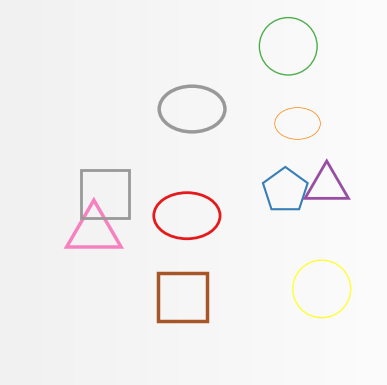[{"shape": "oval", "thickness": 2, "radius": 0.43, "center": [0.482, 0.44]}, {"shape": "pentagon", "thickness": 1.5, "radius": 0.3, "center": [0.736, 0.506]}, {"shape": "circle", "thickness": 1, "radius": 0.37, "center": [0.744, 0.88]}, {"shape": "triangle", "thickness": 2, "radius": 0.32, "center": [0.843, 0.517]}, {"shape": "oval", "thickness": 0.5, "radius": 0.29, "center": [0.768, 0.679]}, {"shape": "circle", "thickness": 1, "radius": 0.37, "center": [0.83, 0.25]}, {"shape": "square", "thickness": 2.5, "radius": 0.31, "center": [0.471, 0.228]}, {"shape": "triangle", "thickness": 2.5, "radius": 0.41, "center": [0.242, 0.399]}, {"shape": "square", "thickness": 2, "radius": 0.31, "center": [0.27, 0.496]}, {"shape": "oval", "thickness": 2.5, "radius": 0.42, "center": [0.496, 0.717]}]